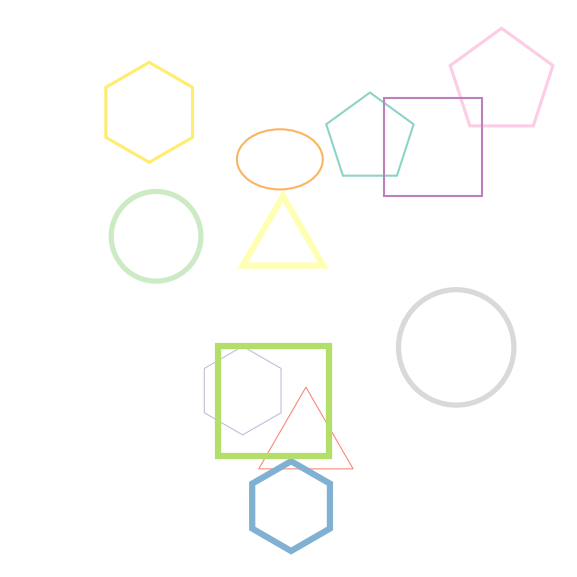[{"shape": "pentagon", "thickness": 1, "radius": 0.4, "center": [0.641, 0.759]}, {"shape": "triangle", "thickness": 3, "radius": 0.4, "center": [0.49, 0.579]}, {"shape": "hexagon", "thickness": 0.5, "radius": 0.38, "center": [0.42, 0.323]}, {"shape": "triangle", "thickness": 0.5, "radius": 0.47, "center": [0.53, 0.234]}, {"shape": "hexagon", "thickness": 3, "radius": 0.39, "center": [0.504, 0.123]}, {"shape": "oval", "thickness": 1, "radius": 0.37, "center": [0.485, 0.723]}, {"shape": "square", "thickness": 3, "radius": 0.48, "center": [0.474, 0.304]}, {"shape": "pentagon", "thickness": 1.5, "radius": 0.47, "center": [0.869, 0.857]}, {"shape": "circle", "thickness": 2.5, "radius": 0.5, "center": [0.79, 0.398]}, {"shape": "square", "thickness": 1, "radius": 0.42, "center": [0.75, 0.744]}, {"shape": "circle", "thickness": 2.5, "radius": 0.39, "center": [0.27, 0.59]}, {"shape": "hexagon", "thickness": 1.5, "radius": 0.43, "center": [0.258, 0.805]}]